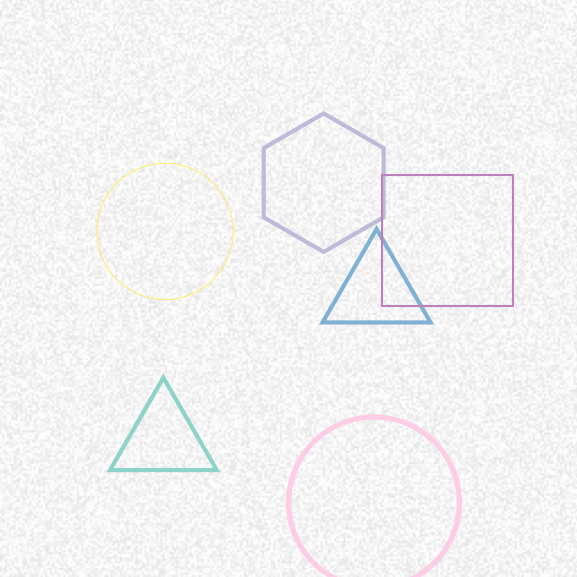[{"shape": "triangle", "thickness": 2, "radius": 0.53, "center": [0.283, 0.238]}, {"shape": "hexagon", "thickness": 2, "radius": 0.6, "center": [0.56, 0.683]}, {"shape": "triangle", "thickness": 2, "radius": 0.54, "center": [0.652, 0.495]}, {"shape": "circle", "thickness": 2.5, "radius": 0.74, "center": [0.648, 0.129]}, {"shape": "square", "thickness": 1, "radius": 0.56, "center": [0.775, 0.582]}, {"shape": "circle", "thickness": 0.5, "radius": 0.59, "center": [0.286, 0.598]}]